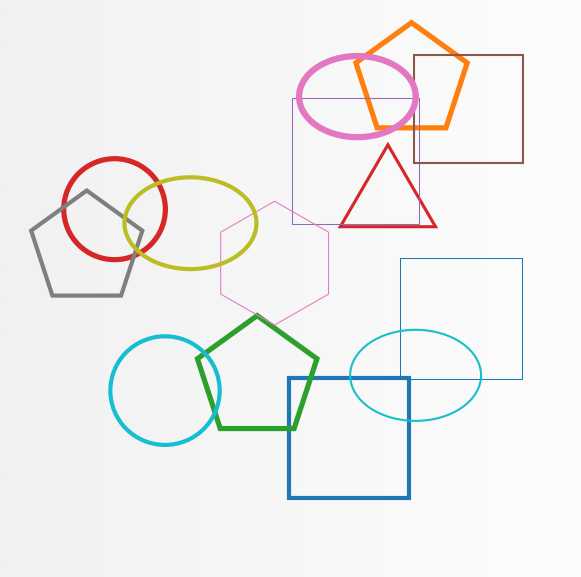[{"shape": "square", "thickness": 0.5, "radius": 0.53, "center": [0.793, 0.448]}, {"shape": "square", "thickness": 2, "radius": 0.52, "center": [0.6, 0.241]}, {"shape": "pentagon", "thickness": 2.5, "radius": 0.5, "center": [0.708, 0.859]}, {"shape": "pentagon", "thickness": 2.5, "radius": 0.54, "center": [0.442, 0.345]}, {"shape": "circle", "thickness": 2.5, "radius": 0.44, "center": [0.197, 0.637]}, {"shape": "triangle", "thickness": 1.5, "radius": 0.47, "center": [0.667, 0.654]}, {"shape": "square", "thickness": 0.5, "radius": 0.55, "center": [0.612, 0.72]}, {"shape": "square", "thickness": 1, "radius": 0.47, "center": [0.805, 0.81]}, {"shape": "hexagon", "thickness": 0.5, "radius": 0.54, "center": [0.472, 0.543]}, {"shape": "oval", "thickness": 3, "radius": 0.5, "center": [0.615, 0.832]}, {"shape": "pentagon", "thickness": 2, "radius": 0.5, "center": [0.149, 0.569]}, {"shape": "oval", "thickness": 2, "radius": 0.57, "center": [0.328, 0.613]}, {"shape": "circle", "thickness": 2, "radius": 0.47, "center": [0.284, 0.323]}, {"shape": "oval", "thickness": 1, "radius": 0.56, "center": [0.715, 0.349]}]